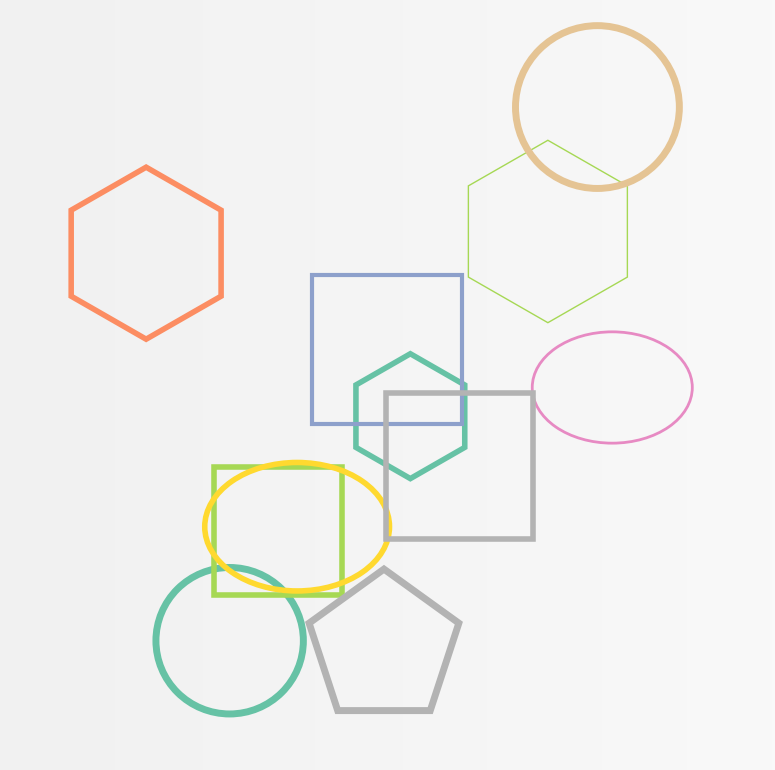[{"shape": "circle", "thickness": 2.5, "radius": 0.48, "center": [0.296, 0.168]}, {"shape": "hexagon", "thickness": 2, "radius": 0.41, "center": [0.529, 0.46]}, {"shape": "hexagon", "thickness": 2, "radius": 0.56, "center": [0.189, 0.671]}, {"shape": "square", "thickness": 1.5, "radius": 0.48, "center": [0.5, 0.546]}, {"shape": "oval", "thickness": 1, "radius": 0.52, "center": [0.79, 0.497]}, {"shape": "hexagon", "thickness": 0.5, "radius": 0.59, "center": [0.707, 0.699]}, {"shape": "square", "thickness": 2, "radius": 0.42, "center": [0.359, 0.31]}, {"shape": "oval", "thickness": 2, "radius": 0.6, "center": [0.383, 0.316]}, {"shape": "circle", "thickness": 2.5, "radius": 0.53, "center": [0.771, 0.861]}, {"shape": "square", "thickness": 2, "radius": 0.47, "center": [0.593, 0.394]}, {"shape": "pentagon", "thickness": 2.5, "radius": 0.51, "center": [0.495, 0.159]}]